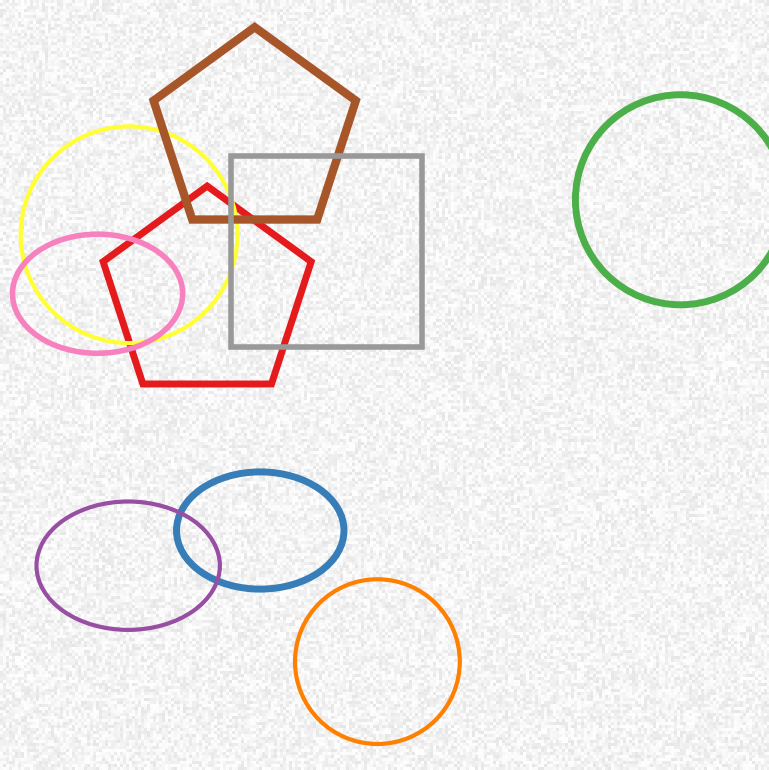[{"shape": "pentagon", "thickness": 2.5, "radius": 0.71, "center": [0.269, 0.616]}, {"shape": "oval", "thickness": 2.5, "radius": 0.54, "center": [0.338, 0.311]}, {"shape": "circle", "thickness": 2.5, "radius": 0.68, "center": [0.884, 0.741]}, {"shape": "oval", "thickness": 1.5, "radius": 0.6, "center": [0.166, 0.265]}, {"shape": "circle", "thickness": 1.5, "radius": 0.53, "center": [0.49, 0.141]}, {"shape": "circle", "thickness": 1.5, "radius": 0.7, "center": [0.168, 0.695]}, {"shape": "pentagon", "thickness": 3, "radius": 0.69, "center": [0.331, 0.827]}, {"shape": "oval", "thickness": 2, "radius": 0.55, "center": [0.127, 0.619]}, {"shape": "square", "thickness": 2, "radius": 0.62, "center": [0.424, 0.674]}]